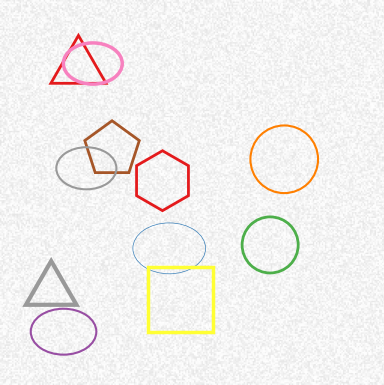[{"shape": "triangle", "thickness": 2, "radius": 0.41, "center": [0.204, 0.825]}, {"shape": "hexagon", "thickness": 2, "radius": 0.39, "center": [0.422, 0.531]}, {"shape": "oval", "thickness": 0.5, "radius": 0.47, "center": [0.44, 0.355]}, {"shape": "circle", "thickness": 2, "radius": 0.36, "center": [0.702, 0.364]}, {"shape": "oval", "thickness": 1.5, "radius": 0.43, "center": [0.165, 0.138]}, {"shape": "circle", "thickness": 1.5, "radius": 0.44, "center": [0.738, 0.586]}, {"shape": "square", "thickness": 2.5, "radius": 0.42, "center": [0.47, 0.222]}, {"shape": "pentagon", "thickness": 2, "radius": 0.37, "center": [0.291, 0.612]}, {"shape": "oval", "thickness": 2.5, "radius": 0.38, "center": [0.241, 0.835]}, {"shape": "oval", "thickness": 1.5, "radius": 0.39, "center": [0.224, 0.563]}, {"shape": "triangle", "thickness": 3, "radius": 0.38, "center": [0.133, 0.246]}]